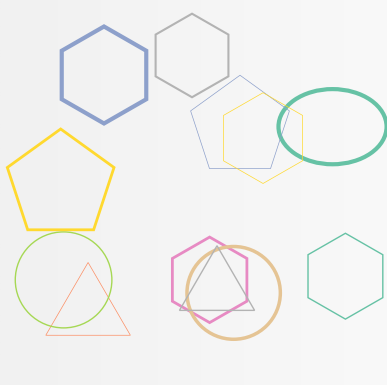[{"shape": "hexagon", "thickness": 1, "radius": 0.56, "center": [0.891, 0.283]}, {"shape": "oval", "thickness": 3, "radius": 0.7, "center": [0.858, 0.671]}, {"shape": "triangle", "thickness": 0.5, "radius": 0.63, "center": [0.227, 0.192]}, {"shape": "hexagon", "thickness": 3, "radius": 0.63, "center": [0.268, 0.805]}, {"shape": "pentagon", "thickness": 0.5, "radius": 0.67, "center": [0.619, 0.671]}, {"shape": "hexagon", "thickness": 2, "radius": 0.56, "center": [0.541, 0.273]}, {"shape": "circle", "thickness": 1, "radius": 0.62, "center": [0.164, 0.273]}, {"shape": "pentagon", "thickness": 2, "radius": 0.72, "center": [0.157, 0.52]}, {"shape": "hexagon", "thickness": 0.5, "radius": 0.59, "center": [0.679, 0.641]}, {"shape": "circle", "thickness": 2.5, "radius": 0.6, "center": [0.603, 0.239]}, {"shape": "hexagon", "thickness": 1.5, "radius": 0.54, "center": [0.496, 0.856]}, {"shape": "triangle", "thickness": 1, "radius": 0.56, "center": [0.56, 0.25]}]